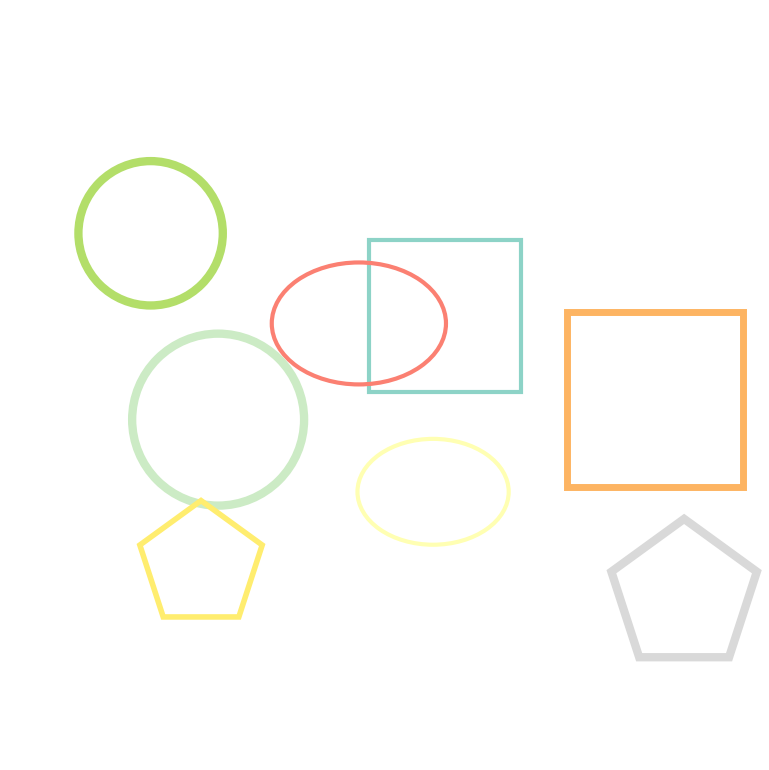[{"shape": "square", "thickness": 1.5, "radius": 0.49, "center": [0.577, 0.589]}, {"shape": "oval", "thickness": 1.5, "radius": 0.49, "center": [0.562, 0.361]}, {"shape": "oval", "thickness": 1.5, "radius": 0.57, "center": [0.466, 0.58]}, {"shape": "square", "thickness": 2.5, "radius": 0.57, "center": [0.851, 0.481]}, {"shape": "circle", "thickness": 3, "radius": 0.47, "center": [0.196, 0.697]}, {"shape": "pentagon", "thickness": 3, "radius": 0.5, "center": [0.888, 0.227]}, {"shape": "circle", "thickness": 3, "radius": 0.56, "center": [0.283, 0.455]}, {"shape": "pentagon", "thickness": 2, "radius": 0.42, "center": [0.261, 0.266]}]